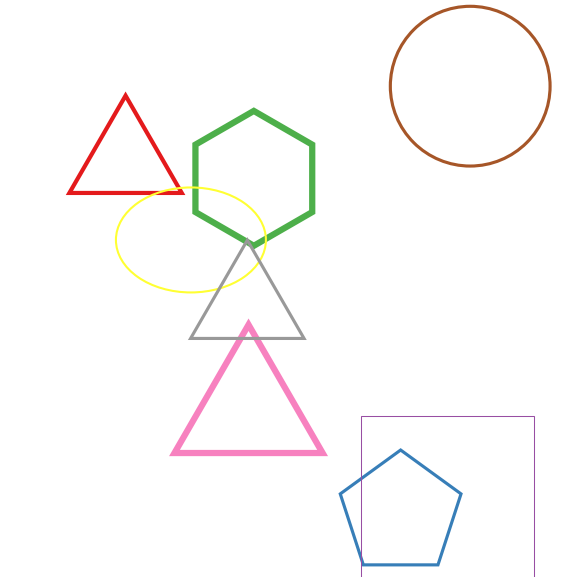[{"shape": "triangle", "thickness": 2, "radius": 0.56, "center": [0.217, 0.721]}, {"shape": "pentagon", "thickness": 1.5, "radius": 0.55, "center": [0.694, 0.11]}, {"shape": "hexagon", "thickness": 3, "radius": 0.58, "center": [0.44, 0.69]}, {"shape": "square", "thickness": 0.5, "radius": 0.75, "center": [0.775, 0.129]}, {"shape": "oval", "thickness": 1, "radius": 0.65, "center": [0.331, 0.584]}, {"shape": "circle", "thickness": 1.5, "radius": 0.69, "center": [0.814, 0.85]}, {"shape": "triangle", "thickness": 3, "radius": 0.74, "center": [0.43, 0.289]}, {"shape": "triangle", "thickness": 1.5, "radius": 0.57, "center": [0.428, 0.47]}]